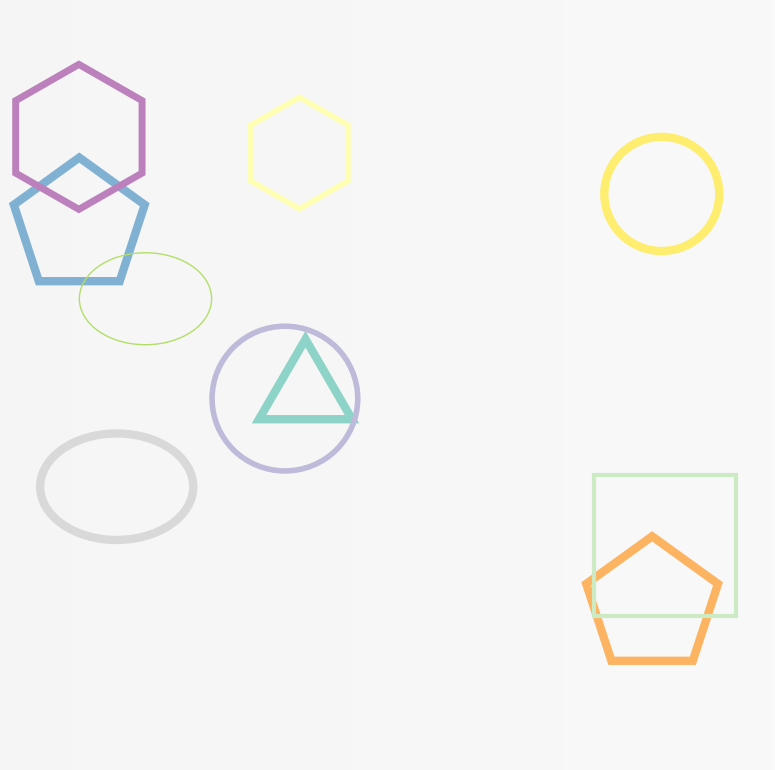[{"shape": "triangle", "thickness": 3, "radius": 0.35, "center": [0.394, 0.49]}, {"shape": "hexagon", "thickness": 2, "radius": 0.36, "center": [0.386, 0.801]}, {"shape": "circle", "thickness": 2, "radius": 0.47, "center": [0.368, 0.482]}, {"shape": "pentagon", "thickness": 3, "radius": 0.44, "center": [0.102, 0.707]}, {"shape": "pentagon", "thickness": 3, "radius": 0.45, "center": [0.841, 0.214]}, {"shape": "oval", "thickness": 0.5, "radius": 0.43, "center": [0.188, 0.612]}, {"shape": "oval", "thickness": 3, "radius": 0.49, "center": [0.151, 0.368]}, {"shape": "hexagon", "thickness": 2.5, "radius": 0.47, "center": [0.102, 0.822]}, {"shape": "square", "thickness": 1.5, "radius": 0.46, "center": [0.858, 0.291]}, {"shape": "circle", "thickness": 3, "radius": 0.37, "center": [0.854, 0.748]}]